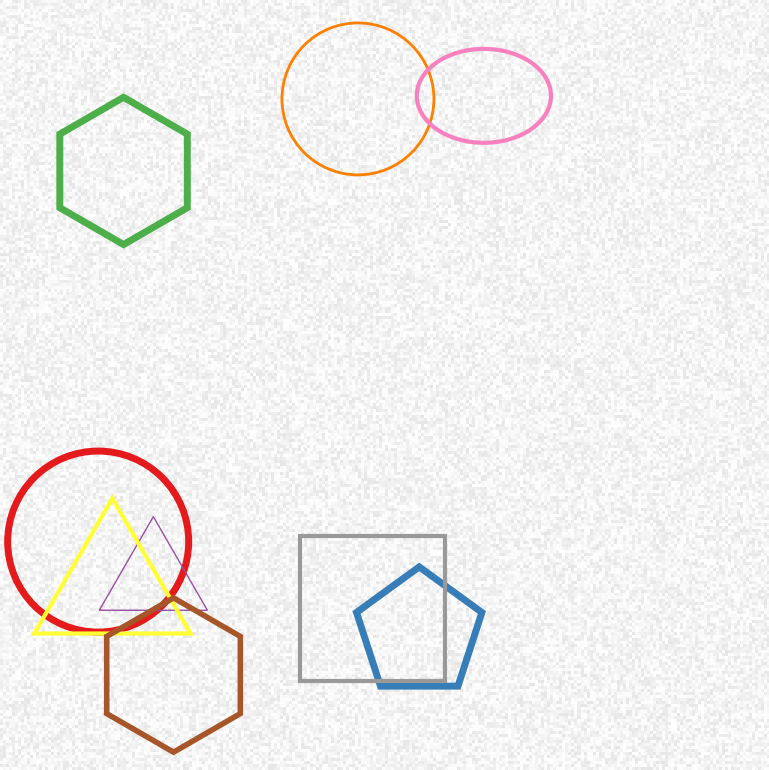[{"shape": "circle", "thickness": 2.5, "radius": 0.59, "center": [0.128, 0.297]}, {"shape": "pentagon", "thickness": 2.5, "radius": 0.43, "center": [0.544, 0.178]}, {"shape": "hexagon", "thickness": 2.5, "radius": 0.48, "center": [0.16, 0.778]}, {"shape": "triangle", "thickness": 0.5, "radius": 0.41, "center": [0.199, 0.248]}, {"shape": "circle", "thickness": 1, "radius": 0.49, "center": [0.465, 0.872]}, {"shape": "triangle", "thickness": 1.5, "radius": 0.59, "center": [0.146, 0.236]}, {"shape": "hexagon", "thickness": 2, "radius": 0.5, "center": [0.225, 0.123]}, {"shape": "oval", "thickness": 1.5, "radius": 0.44, "center": [0.628, 0.876]}, {"shape": "square", "thickness": 1.5, "radius": 0.47, "center": [0.484, 0.209]}]